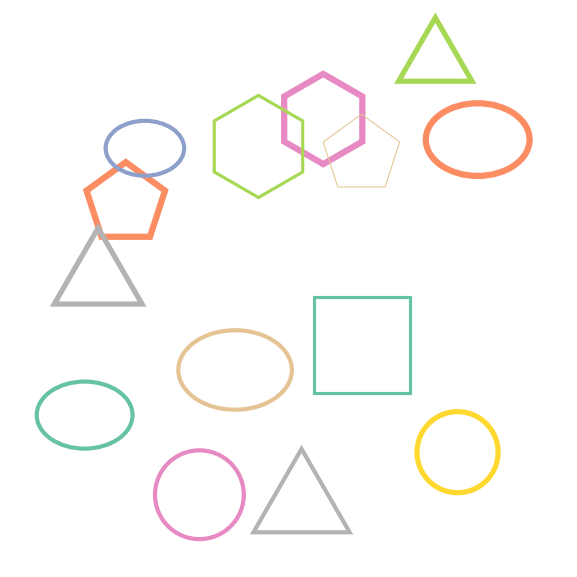[{"shape": "oval", "thickness": 2, "radius": 0.41, "center": [0.147, 0.28]}, {"shape": "square", "thickness": 1.5, "radius": 0.42, "center": [0.627, 0.402]}, {"shape": "oval", "thickness": 3, "radius": 0.45, "center": [0.827, 0.757]}, {"shape": "pentagon", "thickness": 3, "radius": 0.36, "center": [0.218, 0.647]}, {"shape": "oval", "thickness": 2, "radius": 0.34, "center": [0.251, 0.742]}, {"shape": "circle", "thickness": 2, "radius": 0.38, "center": [0.345, 0.142]}, {"shape": "hexagon", "thickness": 3, "radius": 0.39, "center": [0.56, 0.793]}, {"shape": "hexagon", "thickness": 1.5, "radius": 0.44, "center": [0.448, 0.746]}, {"shape": "triangle", "thickness": 2.5, "radius": 0.37, "center": [0.754, 0.895]}, {"shape": "circle", "thickness": 2.5, "radius": 0.35, "center": [0.792, 0.216]}, {"shape": "oval", "thickness": 2, "radius": 0.49, "center": [0.407, 0.358]}, {"shape": "pentagon", "thickness": 0.5, "radius": 0.35, "center": [0.626, 0.732]}, {"shape": "triangle", "thickness": 2.5, "radius": 0.44, "center": [0.17, 0.517]}, {"shape": "triangle", "thickness": 2, "radius": 0.48, "center": [0.522, 0.126]}]